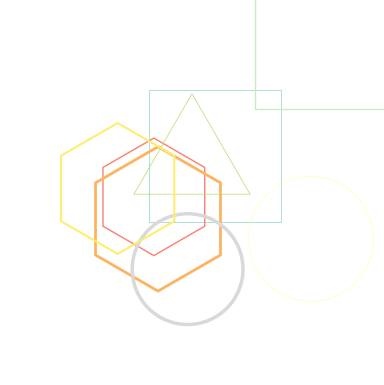[{"shape": "square", "thickness": 0.5, "radius": 0.86, "center": [0.56, 0.596]}, {"shape": "circle", "thickness": 0.5, "radius": 0.81, "center": [0.808, 0.379]}, {"shape": "hexagon", "thickness": 1, "radius": 0.76, "center": [0.4, 0.489]}, {"shape": "hexagon", "thickness": 2, "radius": 0.94, "center": [0.41, 0.431]}, {"shape": "triangle", "thickness": 0.5, "radius": 0.87, "center": [0.499, 0.583]}, {"shape": "circle", "thickness": 2.5, "radius": 0.72, "center": [0.487, 0.301]}, {"shape": "square", "thickness": 1, "radius": 0.87, "center": [0.837, 0.891]}, {"shape": "hexagon", "thickness": 1.5, "radius": 0.85, "center": [0.306, 0.51]}]